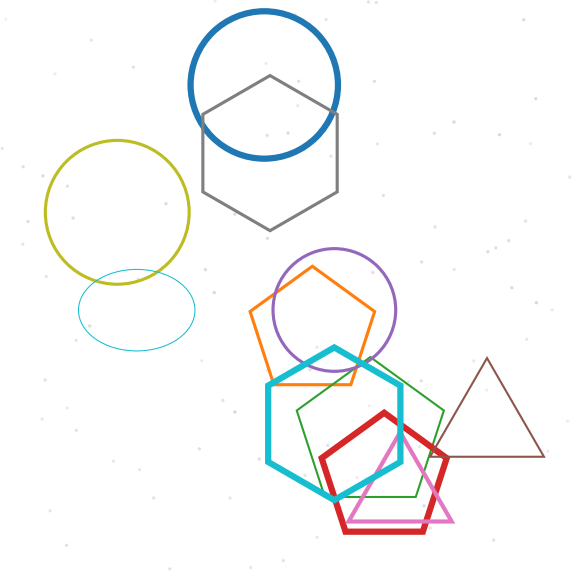[{"shape": "circle", "thickness": 3, "radius": 0.64, "center": [0.458, 0.852]}, {"shape": "pentagon", "thickness": 1.5, "radius": 0.57, "center": [0.541, 0.425]}, {"shape": "pentagon", "thickness": 1, "radius": 0.67, "center": [0.641, 0.247]}, {"shape": "pentagon", "thickness": 3, "radius": 0.57, "center": [0.665, 0.171]}, {"shape": "circle", "thickness": 1.5, "radius": 0.53, "center": [0.579, 0.462]}, {"shape": "triangle", "thickness": 1, "radius": 0.57, "center": [0.843, 0.265]}, {"shape": "triangle", "thickness": 2, "radius": 0.52, "center": [0.693, 0.148]}, {"shape": "hexagon", "thickness": 1.5, "radius": 0.67, "center": [0.468, 0.734]}, {"shape": "circle", "thickness": 1.5, "radius": 0.62, "center": [0.203, 0.632]}, {"shape": "oval", "thickness": 0.5, "radius": 0.5, "center": [0.237, 0.462]}, {"shape": "hexagon", "thickness": 3, "radius": 0.66, "center": [0.579, 0.265]}]